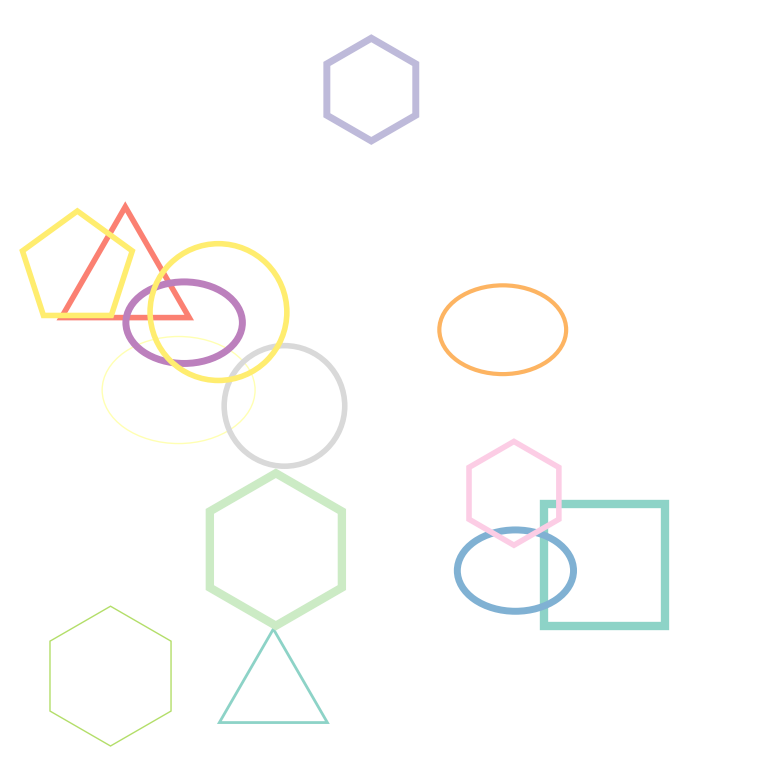[{"shape": "triangle", "thickness": 1, "radius": 0.4, "center": [0.355, 0.102]}, {"shape": "square", "thickness": 3, "radius": 0.39, "center": [0.785, 0.266]}, {"shape": "oval", "thickness": 0.5, "radius": 0.5, "center": [0.232, 0.493]}, {"shape": "hexagon", "thickness": 2.5, "radius": 0.33, "center": [0.482, 0.884]}, {"shape": "triangle", "thickness": 2, "radius": 0.48, "center": [0.163, 0.635]}, {"shape": "oval", "thickness": 2.5, "radius": 0.38, "center": [0.669, 0.259]}, {"shape": "oval", "thickness": 1.5, "radius": 0.41, "center": [0.653, 0.572]}, {"shape": "hexagon", "thickness": 0.5, "radius": 0.45, "center": [0.144, 0.122]}, {"shape": "hexagon", "thickness": 2, "radius": 0.34, "center": [0.667, 0.359]}, {"shape": "circle", "thickness": 2, "radius": 0.39, "center": [0.369, 0.473]}, {"shape": "oval", "thickness": 2.5, "radius": 0.38, "center": [0.239, 0.581]}, {"shape": "hexagon", "thickness": 3, "radius": 0.5, "center": [0.358, 0.286]}, {"shape": "circle", "thickness": 2, "radius": 0.44, "center": [0.284, 0.595]}, {"shape": "pentagon", "thickness": 2, "radius": 0.37, "center": [0.1, 0.651]}]